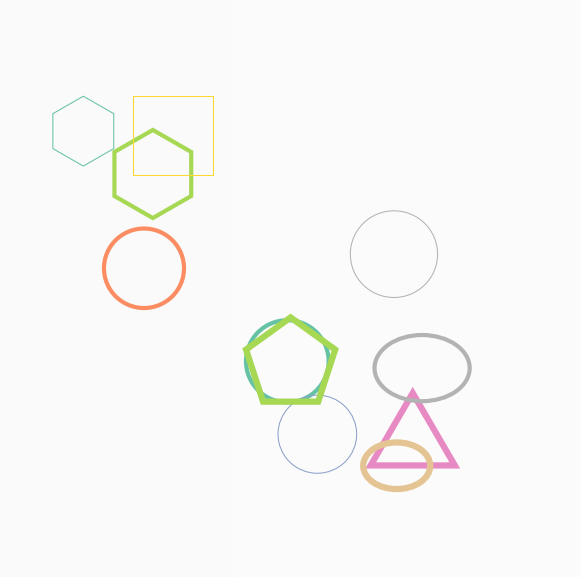[{"shape": "hexagon", "thickness": 0.5, "radius": 0.3, "center": [0.143, 0.772]}, {"shape": "circle", "thickness": 2, "radius": 0.36, "center": [0.494, 0.374]}, {"shape": "circle", "thickness": 2, "radius": 0.34, "center": [0.248, 0.535]}, {"shape": "circle", "thickness": 0.5, "radius": 0.34, "center": [0.546, 0.247]}, {"shape": "triangle", "thickness": 3, "radius": 0.42, "center": [0.71, 0.235]}, {"shape": "hexagon", "thickness": 2, "radius": 0.38, "center": [0.263, 0.698]}, {"shape": "pentagon", "thickness": 3, "radius": 0.4, "center": [0.5, 0.369]}, {"shape": "square", "thickness": 0.5, "radius": 0.34, "center": [0.297, 0.765]}, {"shape": "oval", "thickness": 3, "radius": 0.29, "center": [0.682, 0.193]}, {"shape": "circle", "thickness": 0.5, "radius": 0.38, "center": [0.678, 0.559]}, {"shape": "oval", "thickness": 2, "radius": 0.41, "center": [0.726, 0.362]}]